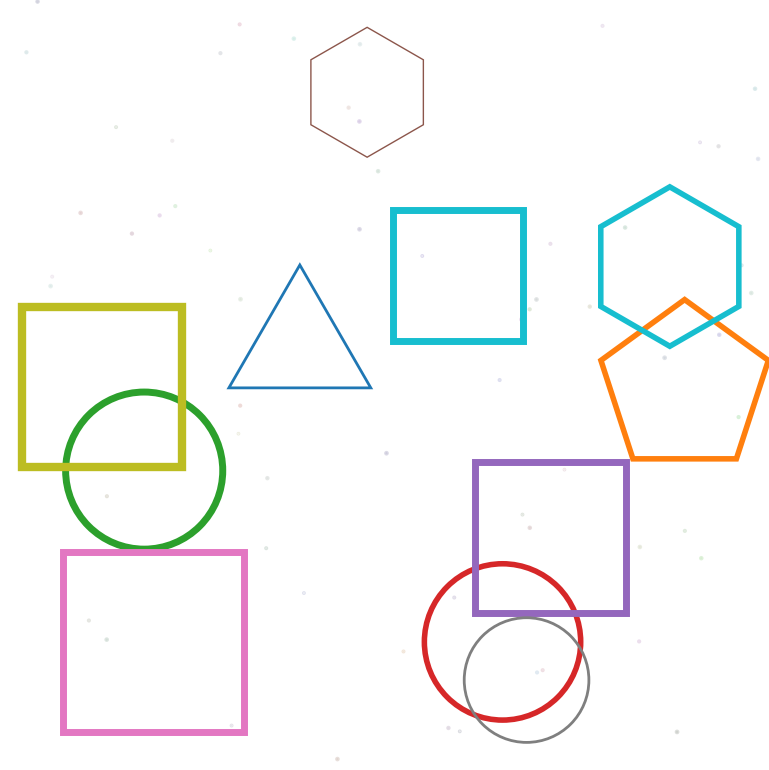[{"shape": "triangle", "thickness": 1, "radius": 0.53, "center": [0.389, 0.549]}, {"shape": "pentagon", "thickness": 2, "radius": 0.57, "center": [0.889, 0.497]}, {"shape": "circle", "thickness": 2.5, "radius": 0.51, "center": [0.187, 0.389]}, {"shape": "circle", "thickness": 2, "radius": 0.51, "center": [0.653, 0.166]}, {"shape": "square", "thickness": 2.5, "radius": 0.49, "center": [0.715, 0.302]}, {"shape": "hexagon", "thickness": 0.5, "radius": 0.42, "center": [0.477, 0.88]}, {"shape": "square", "thickness": 2.5, "radius": 0.59, "center": [0.199, 0.166]}, {"shape": "circle", "thickness": 1, "radius": 0.4, "center": [0.684, 0.117]}, {"shape": "square", "thickness": 3, "radius": 0.52, "center": [0.132, 0.498]}, {"shape": "hexagon", "thickness": 2, "radius": 0.52, "center": [0.87, 0.654]}, {"shape": "square", "thickness": 2.5, "radius": 0.42, "center": [0.595, 0.642]}]